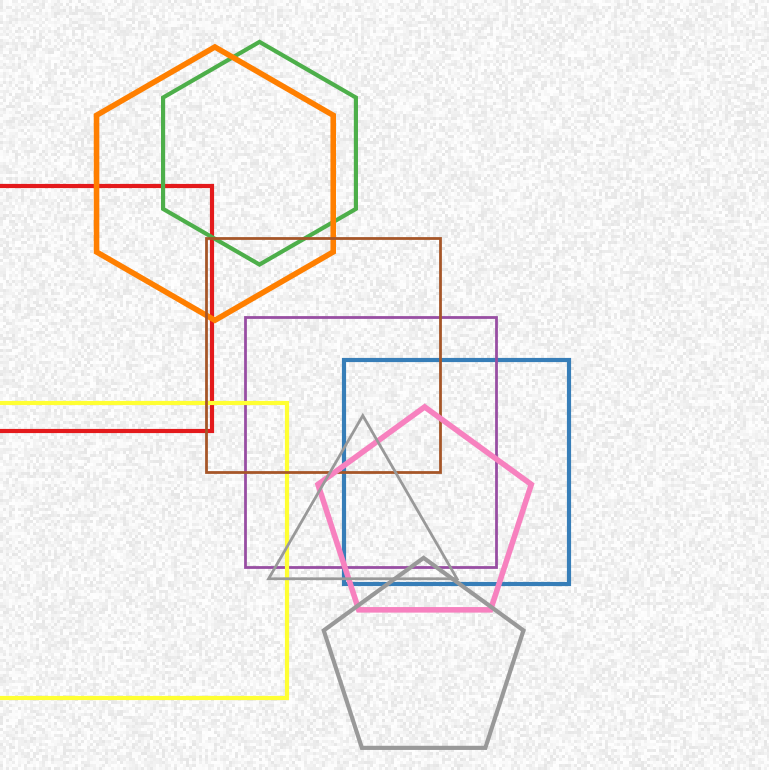[{"shape": "square", "thickness": 1.5, "radius": 0.8, "center": [0.116, 0.599]}, {"shape": "square", "thickness": 1.5, "radius": 0.73, "center": [0.593, 0.387]}, {"shape": "hexagon", "thickness": 1.5, "radius": 0.72, "center": [0.337, 0.801]}, {"shape": "square", "thickness": 1, "radius": 0.81, "center": [0.481, 0.426]}, {"shape": "hexagon", "thickness": 2, "radius": 0.89, "center": [0.279, 0.762]}, {"shape": "square", "thickness": 1.5, "radius": 0.96, "center": [0.181, 0.285]}, {"shape": "square", "thickness": 1, "radius": 0.76, "center": [0.419, 0.538]}, {"shape": "pentagon", "thickness": 2, "radius": 0.73, "center": [0.552, 0.326]}, {"shape": "pentagon", "thickness": 1.5, "radius": 0.68, "center": [0.55, 0.139]}, {"shape": "triangle", "thickness": 1, "radius": 0.71, "center": [0.471, 0.319]}]